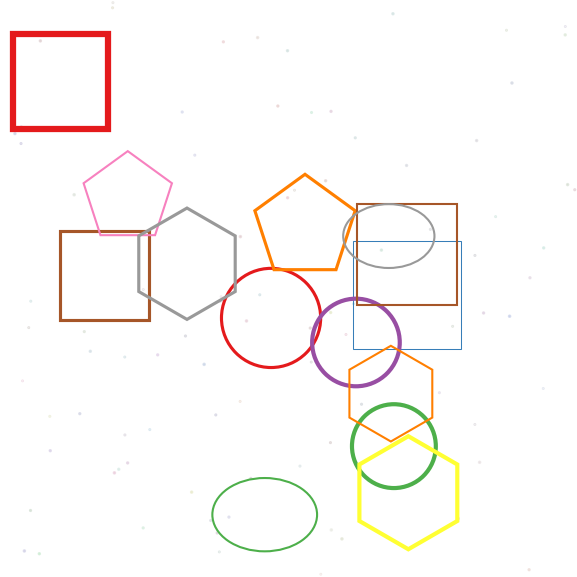[{"shape": "square", "thickness": 3, "radius": 0.41, "center": [0.105, 0.858]}, {"shape": "circle", "thickness": 1.5, "radius": 0.43, "center": [0.469, 0.449]}, {"shape": "square", "thickness": 0.5, "radius": 0.47, "center": [0.705, 0.488]}, {"shape": "circle", "thickness": 2, "radius": 0.36, "center": [0.682, 0.227]}, {"shape": "oval", "thickness": 1, "radius": 0.45, "center": [0.458, 0.108]}, {"shape": "circle", "thickness": 2, "radius": 0.38, "center": [0.616, 0.406]}, {"shape": "hexagon", "thickness": 1, "radius": 0.41, "center": [0.677, 0.318]}, {"shape": "pentagon", "thickness": 1.5, "radius": 0.46, "center": [0.528, 0.606]}, {"shape": "hexagon", "thickness": 2, "radius": 0.49, "center": [0.707, 0.146]}, {"shape": "square", "thickness": 1.5, "radius": 0.38, "center": [0.18, 0.523]}, {"shape": "square", "thickness": 1, "radius": 0.43, "center": [0.704, 0.558]}, {"shape": "pentagon", "thickness": 1, "radius": 0.4, "center": [0.221, 0.657]}, {"shape": "hexagon", "thickness": 1.5, "radius": 0.48, "center": [0.324, 0.542]}, {"shape": "oval", "thickness": 1, "radius": 0.4, "center": [0.673, 0.59]}]